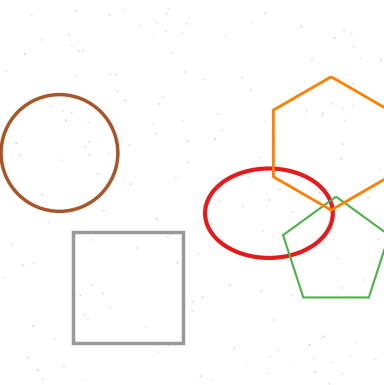[{"shape": "oval", "thickness": 3, "radius": 0.83, "center": [0.698, 0.446]}, {"shape": "pentagon", "thickness": 1.5, "radius": 0.72, "center": [0.873, 0.344]}, {"shape": "hexagon", "thickness": 2, "radius": 0.87, "center": [0.86, 0.627]}, {"shape": "circle", "thickness": 2.5, "radius": 0.76, "center": [0.154, 0.603]}, {"shape": "square", "thickness": 2.5, "radius": 0.72, "center": [0.333, 0.254]}]